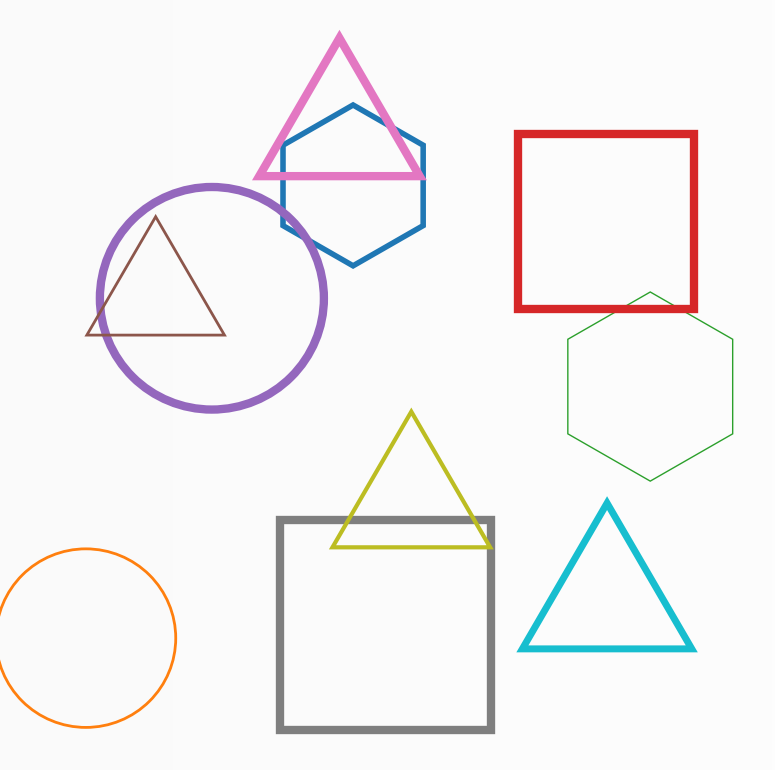[{"shape": "hexagon", "thickness": 2, "radius": 0.52, "center": [0.456, 0.759]}, {"shape": "circle", "thickness": 1, "radius": 0.58, "center": [0.111, 0.171]}, {"shape": "hexagon", "thickness": 0.5, "radius": 0.61, "center": [0.839, 0.498]}, {"shape": "square", "thickness": 3, "radius": 0.57, "center": [0.782, 0.712]}, {"shape": "circle", "thickness": 3, "radius": 0.72, "center": [0.273, 0.613]}, {"shape": "triangle", "thickness": 1, "radius": 0.51, "center": [0.201, 0.616]}, {"shape": "triangle", "thickness": 3, "radius": 0.6, "center": [0.438, 0.831]}, {"shape": "square", "thickness": 3, "radius": 0.68, "center": [0.497, 0.188]}, {"shape": "triangle", "thickness": 1.5, "radius": 0.59, "center": [0.531, 0.348]}, {"shape": "triangle", "thickness": 2.5, "radius": 0.63, "center": [0.783, 0.22]}]